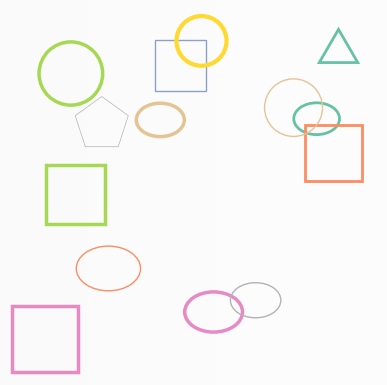[{"shape": "oval", "thickness": 2, "radius": 0.3, "center": [0.817, 0.692]}, {"shape": "triangle", "thickness": 2, "radius": 0.29, "center": [0.874, 0.866]}, {"shape": "square", "thickness": 2, "radius": 0.37, "center": [0.86, 0.603]}, {"shape": "oval", "thickness": 1, "radius": 0.41, "center": [0.28, 0.303]}, {"shape": "square", "thickness": 1, "radius": 0.33, "center": [0.465, 0.83]}, {"shape": "square", "thickness": 2.5, "radius": 0.43, "center": [0.116, 0.119]}, {"shape": "oval", "thickness": 2.5, "radius": 0.37, "center": [0.551, 0.19]}, {"shape": "circle", "thickness": 2.5, "radius": 0.41, "center": [0.183, 0.809]}, {"shape": "square", "thickness": 2.5, "radius": 0.38, "center": [0.195, 0.494]}, {"shape": "circle", "thickness": 3, "radius": 0.32, "center": [0.52, 0.894]}, {"shape": "oval", "thickness": 2.5, "radius": 0.31, "center": [0.414, 0.689]}, {"shape": "circle", "thickness": 1, "radius": 0.37, "center": [0.758, 0.72]}, {"shape": "oval", "thickness": 1, "radius": 0.33, "center": [0.66, 0.22]}, {"shape": "pentagon", "thickness": 0.5, "radius": 0.36, "center": [0.263, 0.677]}]